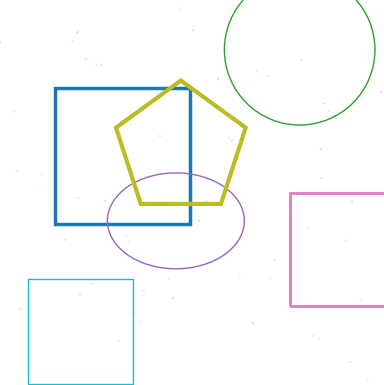[{"shape": "square", "thickness": 2.5, "radius": 0.88, "center": [0.318, 0.595]}, {"shape": "circle", "thickness": 1, "radius": 0.98, "center": [0.778, 0.871]}, {"shape": "oval", "thickness": 1, "radius": 0.89, "center": [0.457, 0.426]}, {"shape": "square", "thickness": 2, "radius": 0.74, "center": [0.899, 0.351]}, {"shape": "pentagon", "thickness": 3, "radius": 0.89, "center": [0.47, 0.614]}, {"shape": "square", "thickness": 1, "radius": 0.69, "center": [0.209, 0.139]}]